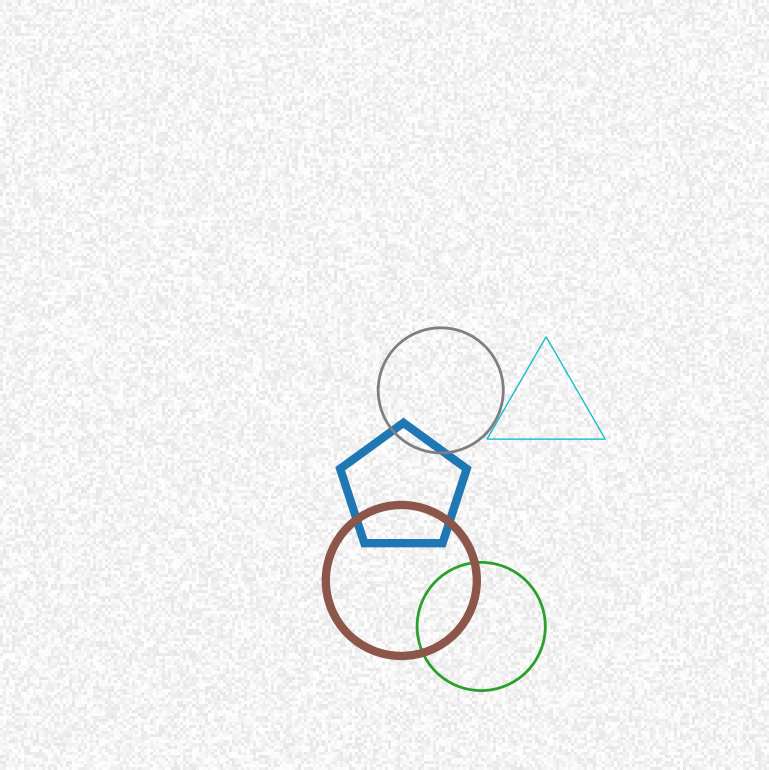[{"shape": "pentagon", "thickness": 3, "radius": 0.43, "center": [0.524, 0.364]}, {"shape": "circle", "thickness": 1, "radius": 0.42, "center": [0.625, 0.186]}, {"shape": "circle", "thickness": 3, "radius": 0.49, "center": [0.521, 0.246]}, {"shape": "circle", "thickness": 1, "radius": 0.41, "center": [0.572, 0.493]}, {"shape": "triangle", "thickness": 0.5, "radius": 0.44, "center": [0.709, 0.474]}]